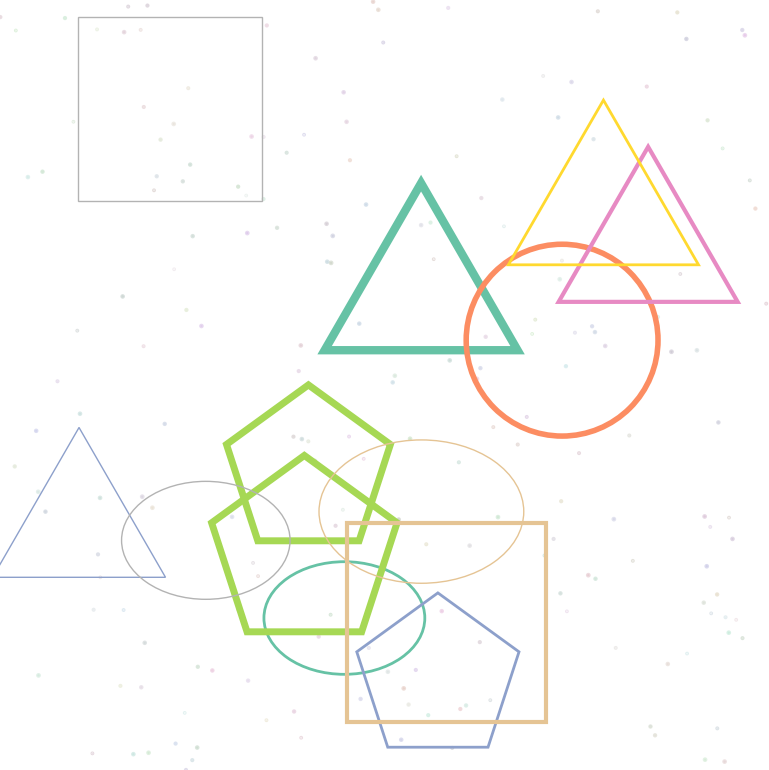[{"shape": "triangle", "thickness": 3, "radius": 0.72, "center": [0.547, 0.618]}, {"shape": "oval", "thickness": 1, "radius": 0.52, "center": [0.447, 0.197]}, {"shape": "circle", "thickness": 2, "radius": 0.62, "center": [0.73, 0.558]}, {"shape": "triangle", "thickness": 0.5, "radius": 0.65, "center": [0.103, 0.315]}, {"shape": "pentagon", "thickness": 1, "radius": 0.55, "center": [0.569, 0.119]}, {"shape": "triangle", "thickness": 1.5, "radius": 0.67, "center": [0.842, 0.675]}, {"shape": "pentagon", "thickness": 2.5, "radius": 0.63, "center": [0.395, 0.282]}, {"shape": "pentagon", "thickness": 2.5, "radius": 0.56, "center": [0.401, 0.388]}, {"shape": "triangle", "thickness": 1, "radius": 0.71, "center": [0.784, 0.727]}, {"shape": "square", "thickness": 1.5, "radius": 0.65, "center": [0.58, 0.191]}, {"shape": "oval", "thickness": 0.5, "radius": 0.66, "center": [0.547, 0.336]}, {"shape": "square", "thickness": 0.5, "radius": 0.6, "center": [0.221, 0.859]}, {"shape": "oval", "thickness": 0.5, "radius": 0.55, "center": [0.267, 0.298]}]